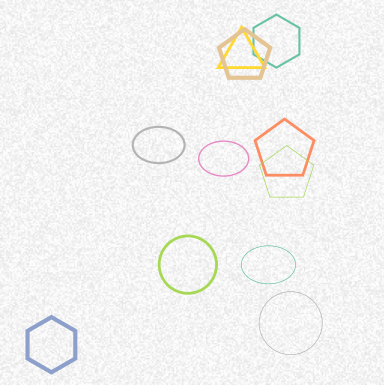[{"shape": "hexagon", "thickness": 1.5, "radius": 0.34, "center": [0.718, 0.893]}, {"shape": "oval", "thickness": 0.5, "radius": 0.35, "center": [0.697, 0.312]}, {"shape": "pentagon", "thickness": 2, "radius": 0.4, "center": [0.739, 0.61]}, {"shape": "hexagon", "thickness": 3, "radius": 0.36, "center": [0.134, 0.105]}, {"shape": "oval", "thickness": 1, "radius": 0.32, "center": [0.581, 0.588]}, {"shape": "pentagon", "thickness": 0.5, "radius": 0.37, "center": [0.745, 0.548]}, {"shape": "circle", "thickness": 2, "radius": 0.37, "center": [0.488, 0.313]}, {"shape": "triangle", "thickness": 2, "radius": 0.35, "center": [0.627, 0.859]}, {"shape": "pentagon", "thickness": 3, "radius": 0.35, "center": [0.635, 0.855]}, {"shape": "oval", "thickness": 1.5, "radius": 0.34, "center": [0.412, 0.623]}, {"shape": "circle", "thickness": 0.5, "radius": 0.41, "center": [0.755, 0.161]}]